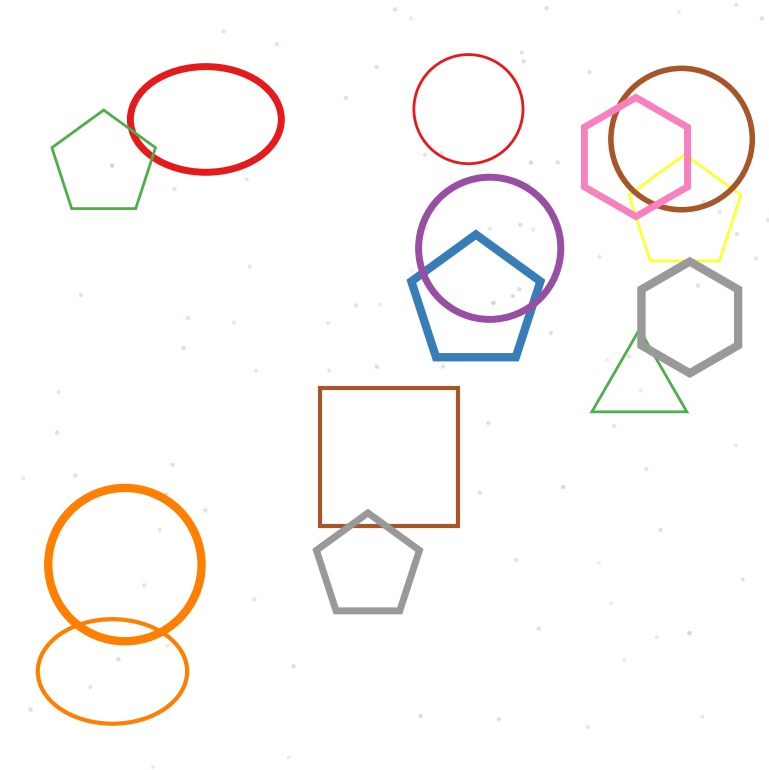[{"shape": "circle", "thickness": 1, "radius": 0.35, "center": [0.608, 0.858]}, {"shape": "oval", "thickness": 2.5, "radius": 0.49, "center": [0.267, 0.845]}, {"shape": "pentagon", "thickness": 3, "radius": 0.44, "center": [0.618, 0.607]}, {"shape": "triangle", "thickness": 1, "radius": 0.36, "center": [0.83, 0.501]}, {"shape": "pentagon", "thickness": 1, "radius": 0.35, "center": [0.135, 0.786]}, {"shape": "circle", "thickness": 2.5, "radius": 0.46, "center": [0.636, 0.678]}, {"shape": "oval", "thickness": 1.5, "radius": 0.48, "center": [0.146, 0.128]}, {"shape": "circle", "thickness": 3, "radius": 0.5, "center": [0.162, 0.267]}, {"shape": "pentagon", "thickness": 1, "radius": 0.38, "center": [0.889, 0.723]}, {"shape": "square", "thickness": 1.5, "radius": 0.45, "center": [0.505, 0.406]}, {"shape": "circle", "thickness": 2, "radius": 0.46, "center": [0.885, 0.819]}, {"shape": "hexagon", "thickness": 2.5, "radius": 0.39, "center": [0.826, 0.796]}, {"shape": "pentagon", "thickness": 2.5, "radius": 0.35, "center": [0.478, 0.264]}, {"shape": "hexagon", "thickness": 3, "radius": 0.36, "center": [0.896, 0.588]}]